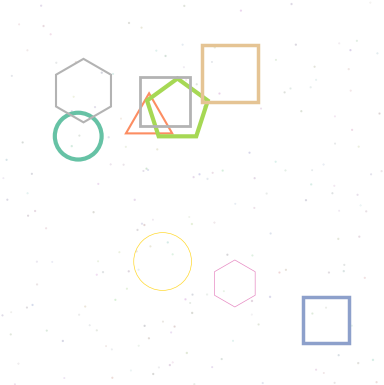[{"shape": "circle", "thickness": 3, "radius": 0.3, "center": [0.203, 0.646]}, {"shape": "triangle", "thickness": 1.5, "radius": 0.35, "center": [0.387, 0.688]}, {"shape": "square", "thickness": 2.5, "radius": 0.29, "center": [0.847, 0.169]}, {"shape": "hexagon", "thickness": 0.5, "radius": 0.31, "center": [0.61, 0.264]}, {"shape": "pentagon", "thickness": 3, "radius": 0.42, "center": [0.461, 0.713]}, {"shape": "circle", "thickness": 0.5, "radius": 0.38, "center": [0.422, 0.321]}, {"shape": "square", "thickness": 2.5, "radius": 0.37, "center": [0.597, 0.809]}, {"shape": "hexagon", "thickness": 1.5, "radius": 0.41, "center": [0.217, 0.765]}, {"shape": "square", "thickness": 2, "radius": 0.32, "center": [0.429, 0.736]}]